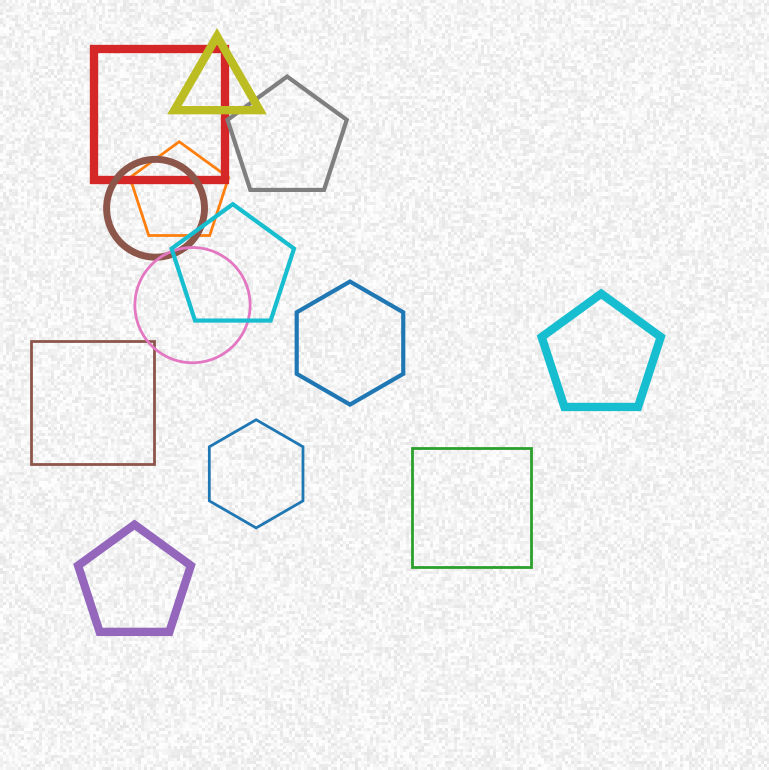[{"shape": "hexagon", "thickness": 1.5, "radius": 0.4, "center": [0.455, 0.554]}, {"shape": "hexagon", "thickness": 1, "radius": 0.35, "center": [0.333, 0.385]}, {"shape": "pentagon", "thickness": 1, "radius": 0.34, "center": [0.233, 0.749]}, {"shape": "square", "thickness": 1, "radius": 0.39, "center": [0.612, 0.341]}, {"shape": "square", "thickness": 3, "radius": 0.43, "center": [0.207, 0.851]}, {"shape": "pentagon", "thickness": 3, "radius": 0.39, "center": [0.175, 0.242]}, {"shape": "circle", "thickness": 2.5, "radius": 0.32, "center": [0.202, 0.73]}, {"shape": "square", "thickness": 1, "radius": 0.4, "center": [0.12, 0.477]}, {"shape": "circle", "thickness": 1, "radius": 0.37, "center": [0.25, 0.604]}, {"shape": "pentagon", "thickness": 1.5, "radius": 0.41, "center": [0.373, 0.819]}, {"shape": "triangle", "thickness": 3, "radius": 0.32, "center": [0.282, 0.889]}, {"shape": "pentagon", "thickness": 3, "radius": 0.41, "center": [0.781, 0.537]}, {"shape": "pentagon", "thickness": 1.5, "radius": 0.42, "center": [0.302, 0.651]}]